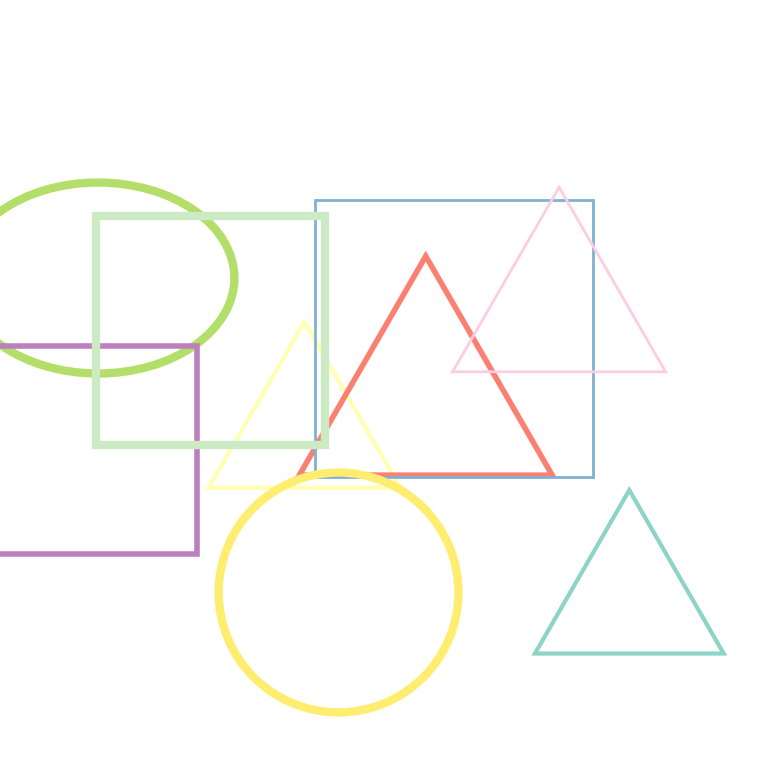[{"shape": "triangle", "thickness": 1.5, "radius": 0.71, "center": [0.817, 0.222]}, {"shape": "triangle", "thickness": 1.5, "radius": 0.72, "center": [0.395, 0.438]}, {"shape": "triangle", "thickness": 2, "radius": 0.95, "center": [0.553, 0.478]}, {"shape": "square", "thickness": 1, "radius": 0.9, "center": [0.59, 0.56]}, {"shape": "oval", "thickness": 3, "radius": 0.89, "center": [0.127, 0.639]}, {"shape": "triangle", "thickness": 1, "radius": 0.8, "center": [0.726, 0.597]}, {"shape": "square", "thickness": 2, "radius": 0.68, "center": [0.12, 0.415]}, {"shape": "square", "thickness": 3, "radius": 0.74, "center": [0.273, 0.571]}, {"shape": "circle", "thickness": 3, "radius": 0.78, "center": [0.44, 0.231]}]